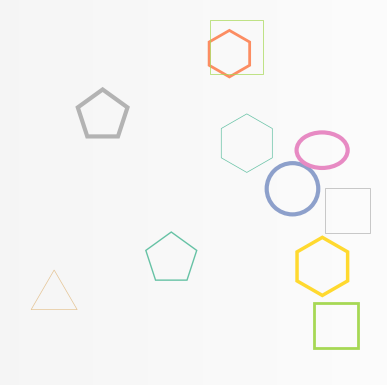[{"shape": "hexagon", "thickness": 0.5, "radius": 0.38, "center": [0.637, 0.628]}, {"shape": "pentagon", "thickness": 1, "radius": 0.35, "center": [0.442, 0.328]}, {"shape": "hexagon", "thickness": 2, "radius": 0.3, "center": [0.592, 0.861]}, {"shape": "circle", "thickness": 3, "radius": 0.33, "center": [0.755, 0.51]}, {"shape": "oval", "thickness": 3, "radius": 0.33, "center": [0.831, 0.61]}, {"shape": "square", "thickness": 0.5, "radius": 0.34, "center": [0.611, 0.878]}, {"shape": "square", "thickness": 2, "radius": 0.29, "center": [0.867, 0.154]}, {"shape": "hexagon", "thickness": 2.5, "radius": 0.38, "center": [0.832, 0.308]}, {"shape": "triangle", "thickness": 0.5, "radius": 0.34, "center": [0.14, 0.23]}, {"shape": "square", "thickness": 0.5, "radius": 0.29, "center": [0.897, 0.454]}, {"shape": "pentagon", "thickness": 3, "radius": 0.34, "center": [0.265, 0.7]}]